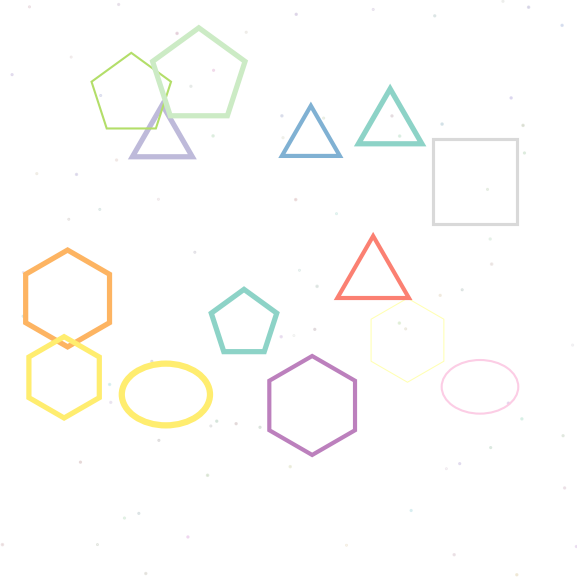[{"shape": "pentagon", "thickness": 2.5, "radius": 0.3, "center": [0.423, 0.438]}, {"shape": "triangle", "thickness": 2.5, "radius": 0.32, "center": [0.676, 0.782]}, {"shape": "hexagon", "thickness": 0.5, "radius": 0.36, "center": [0.706, 0.41]}, {"shape": "triangle", "thickness": 2.5, "radius": 0.3, "center": [0.281, 0.758]}, {"shape": "triangle", "thickness": 2, "radius": 0.36, "center": [0.646, 0.519]}, {"shape": "triangle", "thickness": 2, "radius": 0.29, "center": [0.538, 0.758]}, {"shape": "hexagon", "thickness": 2.5, "radius": 0.42, "center": [0.117, 0.482]}, {"shape": "pentagon", "thickness": 1, "radius": 0.36, "center": [0.227, 0.835]}, {"shape": "oval", "thickness": 1, "radius": 0.33, "center": [0.831, 0.329]}, {"shape": "square", "thickness": 1.5, "radius": 0.37, "center": [0.822, 0.685]}, {"shape": "hexagon", "thickness": 2, "radius": 0.43, "center": [0.541, 0.297]}, {"shape": "pentagon", "thickness": 2.5, "radius": 0.42, "center": [0.344, 0.867]}, {"shape": "hexagon", "thickness": 2.5, "radius": 0.35, "center": [0.111, 0.346]}, {"shape": "oval", "thickness": 3, "radius": 0.38, "center": [0.287, 0.316]}]